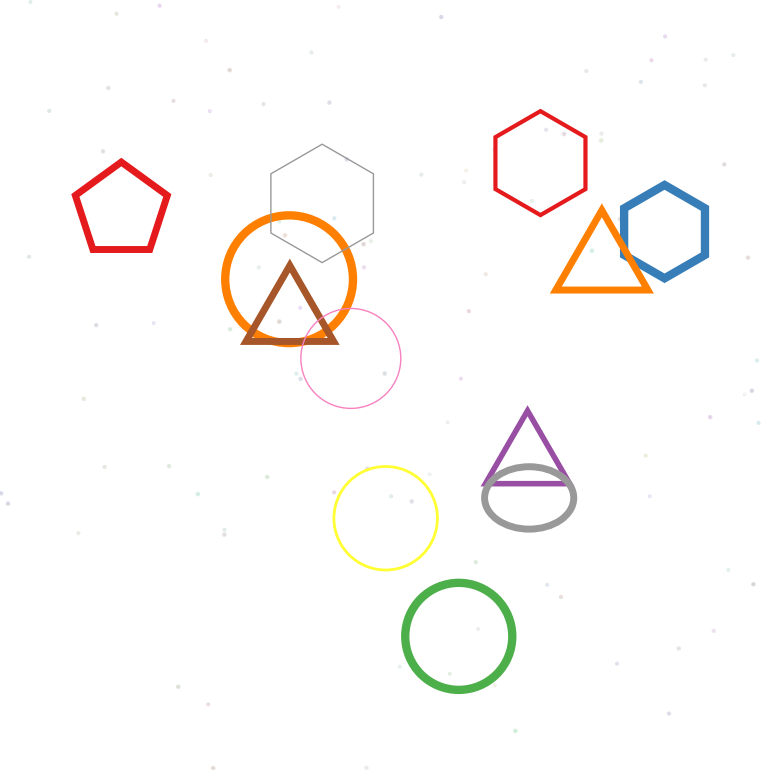[{"shape": "pentagon", "thickness": 2.5, "radius": 0.31, "center": [0.158, 0.727]}, {"shape": "hexagon", "thickness": 1.5, "radius": 0.34, "center": [0.702, 0.788]}, {"shape": "hexagon", "thickness": 3, "radius": 0.3, "center": [0.863, 0.699]}, {"shape": "circle", "thickness": 3, "radius": 0.35, "center": [0.596, 0.174]}, {"shape": "triangle", "thickness": 2, "radius": 0.32, "center": [0.685, 0.403]}, {"shape": "triangle", "thickness": 2.5, "radius": 0.35, "center": [0.782, 0.658]}, {"shape": "circle", "thickness": 3, "radius": 0.41, "center": [0.375, 0.637]}, {"shape": "circle", "thickness": 1, "radius": 0.34, "center": [0.501, 0.327]}, {"shape": "triangle", "thickness": 2.5, "radius": 0.33, "center": [0.376, 0.589]}, {"shape": "circle", "thickness": 0.5, "radius": 0.32, "center": [0.456, 0.535]}, {"shape": "oval", "thickness": 2.5, "radius": 0.29, "center": [0.687, 0.353]}, {"shape": "hexagon", "thickness": 0.5, "radius": 0.38, "center": [0.418, 0.736]}]